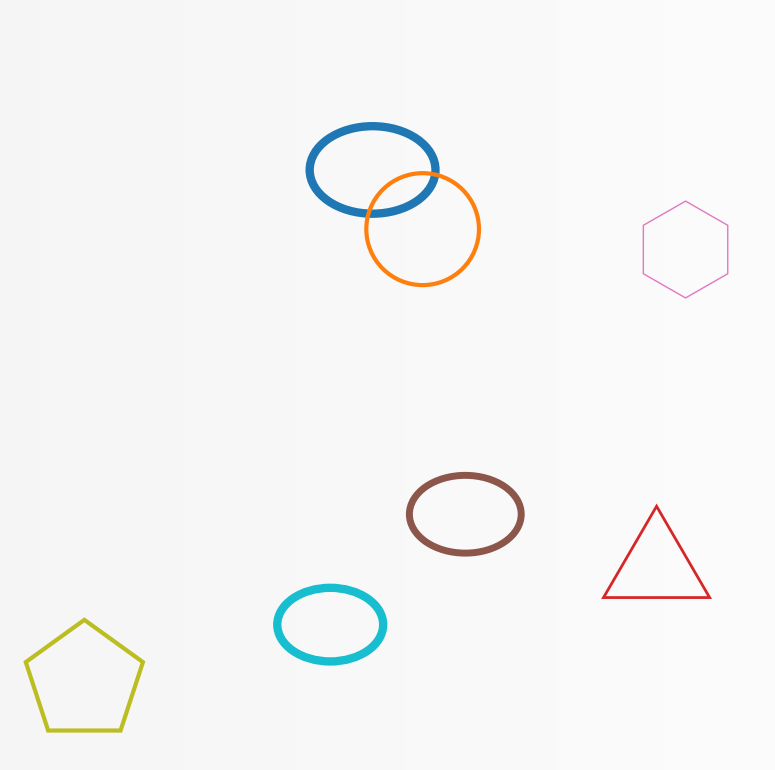[{"shape": "oval", "thickness": 3, "radius": 0.41, "center": [0.481, 0.779]}, {"shape": "circle", "thickness": 1.5, "radius": 0.36, "center": [0.545, 0.702]}, {"shape": "triangle", "thickness": 1, "radius": 0.4, "center": [0.847, 0.263]}, {"shape": "oval", "thickness": 2.5, "radius": 0.36, "center": [0.6, 0.332]}, {"shape": "hexagon", "thickness": 0.5, "radius": 0.31, "center": [0.885, 0.676]}, {"shape": "pentagon", "thickness": 1.5, "radius": 0.4, "center": [0.109, 0.116]}, {"shape": "oval", "thickness": 3, "radius": 0.34, "center": [0.426, 0.189]}]